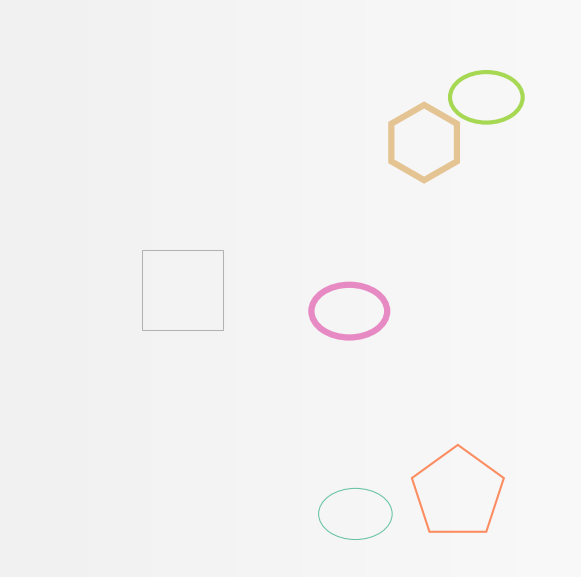[{"shape": "oval", "thickness": 0.5, "radius": 0.32, "center": [0.611, 0.109]}, {"shape": "pentagon", "thickness": 1, "radius": 0.42, "center": [0.788, 0.146]}, {"shape": "oval", "thickness": 3, "radius": 0.33, "center": [0.601, 0.46]}, {"shape": "oval", "thickness": 2, "radius": 0.31, "center": [0.837, 0.831]}, {"shape": "hexagon", "thickness": 3, "radius": 0.33, "center": [0.73, 0.752]}, {"shape": "square", "thickness": 0.5, "radius": 0.35, "center": [0.313, 0.497]}]